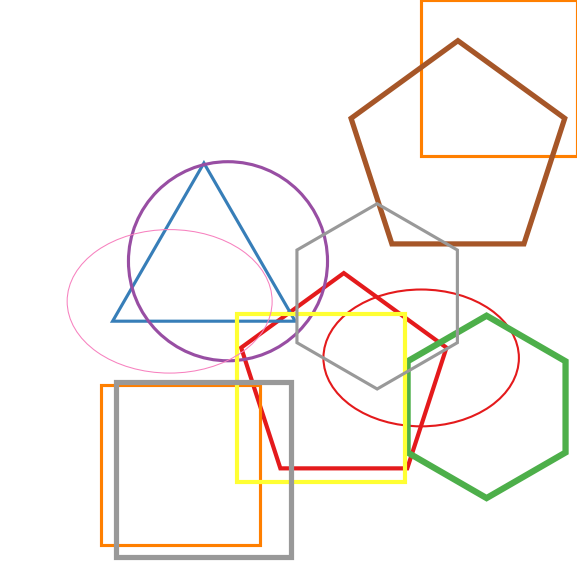[{"shape": "oval", "thickness": 1, "radius": 0.85, "center": [0.729, 0.379]}, {"shape": "pentagon", "thickness": 2, "radius": 0.93, "center": [0.595, 0.339]}, {"shape": "triangle", "thickness": 1.5, "radius": 0.91, "center": [0.353, 0.534]}, {"shape": "hexagon", "thickness": 3, "radius": 0.79, "center": [0.843, 0.295]}, {"shape": "circle", "thickness": 1.5, "radius": 0.86, "center": [0.395, 0.547]}, {"shape": "square", "thickness": 1.5, "radius": 0.69, "center": [0.313, 0.194]}, {"shape": "square", "thickness": 1.5, "radius": 0.68, "center": [0.864, 0.864]}, {"shape": "square", "thickness": 2, "radius": 0.73, "center": [0.556, 0.31]}, {"shape": "pentagon", "thickness": 2.5, "radius": 0.97, "center": [0.793, 0.734]}, {"shape": "oval", "thickness": 0.5, "radius": 0.89, "center": [0.294, 0.477]}, {"shape": "hexagon", "thickness": 1.5, "radius": 0.8, "center": [0.653, 0.486]}, {"shape": "square", "thickness": 2.5, "radius": 0.76, "center": [0.352, 0.186]}]